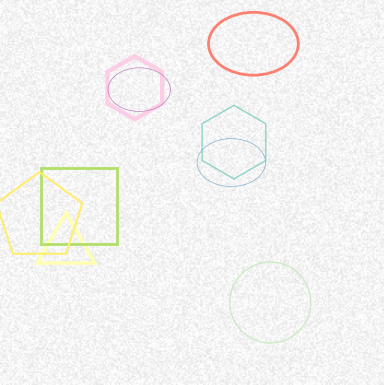[{"shape": "hexagon", "thickness": 1, "radius": 0.48, "center": [0.608, 0.631]}, {"shape": "triangle", "thickness": 2.5, "radius": 0.43, "center": [0.171, 0.36]}, {"shape": "oval", "thickness": 2, "radius": 0.58, "center": [0.658, 0.886]}, {"shape": "oval", "thickness": 0.5, "radius": 0.44, "center": [0.601, 0.578]}, {"shape": "square", "thickness": 2, "radius": 0.49, "center": [0.204, 0.464]}, {"shape": "hexagon", "thickness": 3, "radius": 0.41, "center": [0.35, 0.772]}, {"shape": "oval", "thickness": 0.5, "radius": 0.4, "center": [0.362, 0.767]}, {"shape": "circle", "thickness": 1, "radius": 0.53, "center": [0.702, 0.214]}, {"shape": "pentagon", "thickness": 1.5, "radius": 0.59, "center": [0.102, 0.436]}]